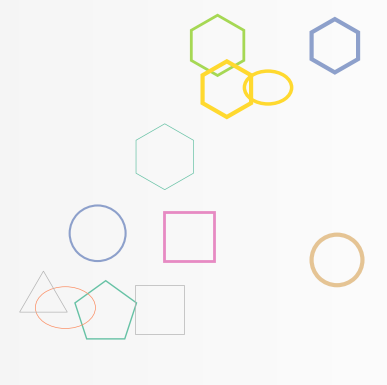[{"shape": "pentagon", "thickness": 1, "radius": 0.42, "center": [0.273, 0.187]}, {"shape": "hexagon", "thickness": 0.5, "radius": 0.43, "center": [0.425, 0.593]}, {"shape": "oval", "thickness": 0.5, "radius": 0.39, "center": [0.169, 0.201]}, {"shape": "hexagon", "thickness": 3, "radius": 0.35, "center": [0.864, 0.881]}, {"shape": "circle", "thickness": 1.5, "radius": 0.36, "center": [0.252, 0.394]}, {"shape": "square", "thickness": 2, "radius": 0.32, "center": [0.488, 0.386]}, {"shape": "hexagon", "thickness": 2, "radius": 0.39, "center": [0.561, 0.882]}, {"shape": "oval", "thickness": 2.5, "radius": 0.3, "center": [0.692, 0.773]}, {"shape": "hexagon", "thickness": 3, "radius": 0.36, "center": [0.585, 0.768]}, {"shape": "circle", "thickness": 3, "radius": 0.33, "center": [0.87, 0.325]}, {"shape": "square", "thickness": 0.5, "radius": 0.32, "center": [0.411, 0.196]}, {"shape": "triangle", "thickness": 0.5, "radius": 0.36, "center": [0.112, 0.225]}]